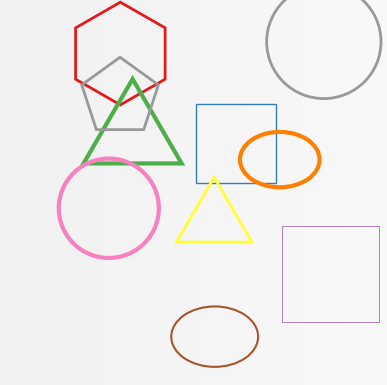[{"shape": "hexagon", "thickness": 2, "radius": 0.67, "center": [0.311, 0.861]}, {"shape": "square", "thickness": 1, "radius": 0.52, "center": [0.61, 0.627]}, {"shape": "triangle", "thickness": 3, "radius": 0.73, "center": [0.342, 0.649]}, {"shape": "square", "thickness": 0.5, "radius": 0.62, "center": [0.853, 0.287]}, {"shape": "oval", "thickness": 3, "radius": 0.51, "center": [0.722, 0.585]}, {"shape": "triangle", "thickness": 2, "radius": 0.56, "center": [0.553, 0.427]}, {"shape": "oval", "thickness": 1.5, "radius": 0.56, "center": [0.554, 0.126]}, {"shape": "circle", "thickness": 3, "radius": 0.65, "center": [0.281, 0.459]}, {"shape": "circle", "thickness": 2, "radius": 0.74, "center": [0.836, 0.892]}, {"shape": "pentagon", "thickness": 2, "radius": 0.52, "center": [0.31, 0.747]}]